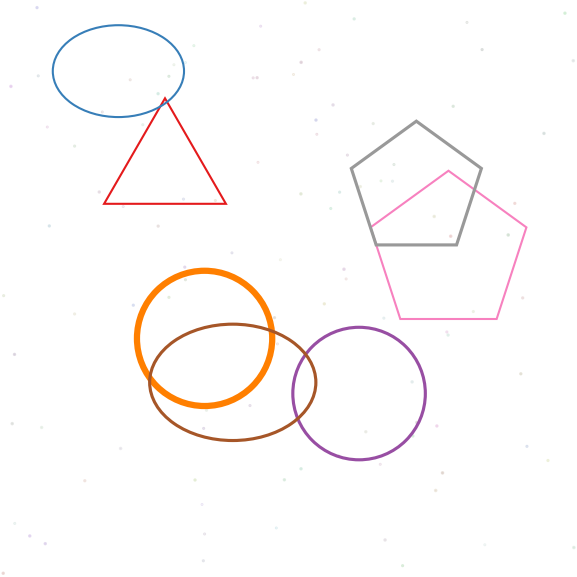[{"shape": "triangle", "thickness": 1, "radius": 0.61, "center": [0.286, 0.707]}, {"shape": "oval", "thickness": 1, "radius": 0.57, "center": [0.205, 0.876]}, {"shape": "circle", "thickness": 1.5, "radius": 0.57, "center": [0.622, 0.318]}, {"shape": "circle", "thickness": 3, "radius": 0.59, "center": [0.354, 0.413]}, {"shape": "oval", "thickness": 1.5, "radius": 0.72, "center": [0.403, 0.337]}, {"shape": "pentagon", "thickness": 1, "radius": 0.71, "center": [0.777, 0.562]}, {"shape": "pentagon", "thickness": 1.5, "radius": 0.59, "center": [0.721, 0.671]}]